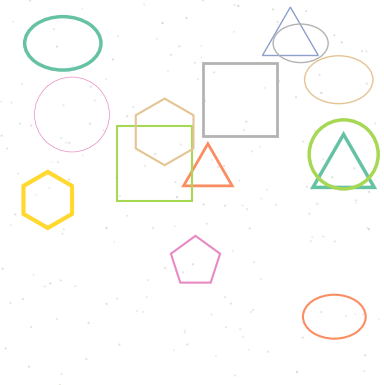[{"shape": "triangle", "thickness": 2.5, "radius": 0.46, "center": [0.892, 0.559]}, {"shape": "oval", "thickness": 2.5, "radius": 0.5, "center": [0.163, 0.887]}, {"shape": "triangle", "thickness": 2, "radius": 0.36, "center": [0.54, 0.554]}, {"shape": "oval", "thickness": 1.5, "radius": 0.41, "center": [0.868, 0.177]}, {"shape": "triangle", "thickness": 1, "radius": 0.42, "center": [0.754, 0.898]}, {"shape": "pentagon", "thickness": 1.5, "radius": 0.34, "center": [0.508, 0.32]}, {"shape": "circle", "thickness": 0.5, "radius": 0.49, "center": [0.187, 0.703]}, {"shape": "square", "thickness": 1.5, "radius": 0.49, "center": [0.402, 0.575]}, {"shape": "circle", "thickness": 2.5, "radius": 0.45, "center": [0.893, 0.599]}, {"shape": "hexagon", "thickness": 3, "radius": 0.36, "center": [0.124, 0.481]}, {"shape": "oval", "thickness": 1, "radius": 0.44, "center": [0.88, 0.793]}, {"shape": "hexagon", "thickness": 1.5, "radius": 0.43, "center": [0.428, 0.657]}, {"shape": "oval", "thickness": 1, "radius": 0.36, "center": [0.781, 0.887]}, {"shape": "square", "thickness": 2, "radius": 0.48, "center": [0.623, 0.742]}]